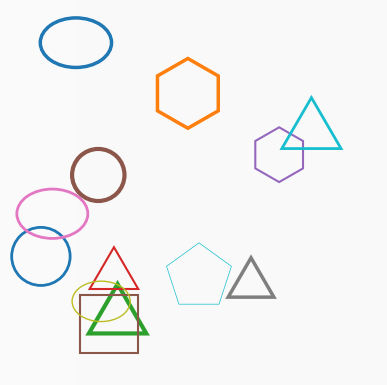[{"shape": "circle", "thickness": 2, "radius": 0.38, "center": [0.106, 0.334]}, {"shape": "oval", "thickness": 2.5, "radius": 0.46, "center": [0.196, 0.889]}, {"shape": "hexagon", "thickness": 2.5, "radius": 0.45, "center": [0.485, 0.757]}, {"shape": "triangle", "thickness": 3, "radius": 0.43, "center": [0.303, 0.177]}, {"shape": "triangle", "thickness": 1.5, "radius": 0.36, "center": [0.294, 0.286]}, {"shape": "hexagon", "thickness": 1.5, "radius": 0.36, "center": [0.72, 0.598]}, {"shape": "circle", "thickness": 3, "radius": 0.34, "center": [0.254, 0.546]}, {"shape": "square", "thickness": 1.5, "radius": 0.38, "center": [0.28, 0.158]}, {"shape": "oval", "thickness": 2, "radius": 0.46, "center": [0.135, 0.445]}, {"shape": "triangle", "thickness": 2.5, "radius": 0.34, "center": [0.648, 0.262]}, {"shape": "oval", "thickness": 1, "radius": 0.37, "center": [0.261, 0.217]}, {"shape": "pentagon", "thickness": 0.5, "radius": 0.44, "center": [0.513, 0.281]}, {"shape": "triangle", "thickness": 2, "radius": 0.44, "center": [0.804, 0.658]}]